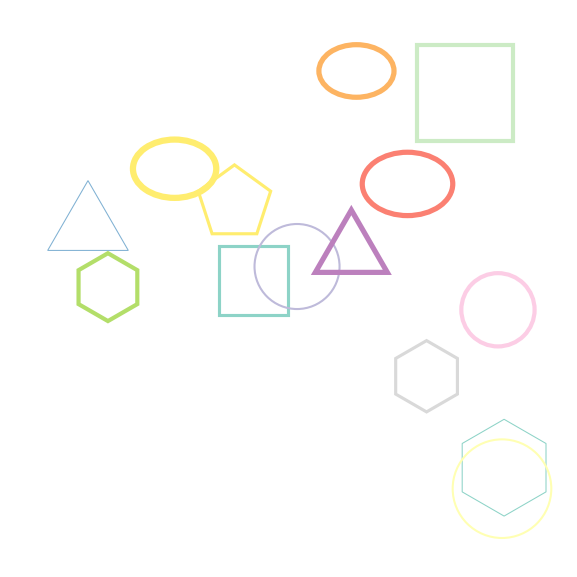[{"shape": "hexagon", "thickness": 0.5, "radius": 0.42, "center": [0.873, 0.189]}, {"shape": "square", "thickness": 1.5, "radius": 0.3, "center": [0.439, 0.514]}, {"shape": "circle", "thickness": 1, "radius": 0.43, "center": [0.869, 0.153]}, {"shape": "circle", "thickness": 1, "radius": 0.37, "center": [0.514, 0.538]}, {"shape": "oval", "thickness": 2.5, "radius": 0.39, "center": [0.706, 0.681]}, {"shape": "triangle", "thickness": 0.5, "radius": 0.4, "center": [0.152, 0.606]}, {"shape": "oval", "thickness": 2.5, "radius": 0.33, "center": [0.617, 0.876]}, {"shape": "hexagon", "thickness": 2, "radius": 0.29, "center": [0.187, 0.502]}, {"shape": "circle", "thickness": 2, "radius": 0.32, "center": [0.862, 0.463]}, {"shape": "hexagon", "thickness": 1.5, "radius": 0.31, "center": [0.739, 0.348]}, {"shape": "triangle", "thickness": 2.5, "radius": 0.36, "center": [0.608, 0.563]}, {"shape": "square", "thickness": 2, "radius": 0.42, "center": [0.806, 0.838]}, {"shape": "pentagon", "thickness": 1.5, "radius": 0.33, "center": [0.406, 0.648]}, {"shape": "oval", "thickness": 3, "radius": 0.36, "center": [0.302, 0.707]}]